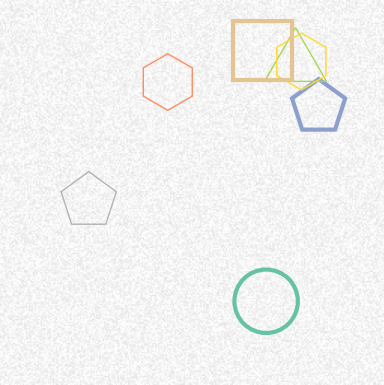[{"shape": "circle", "thickness": 3, "radius": 0.41, "center": [0.691, 0.218]}, {"shape": "hexagon", "thickness": 1, "radius": 0.37, "center": [0.436, 0.787]}, {"shape": "pentagon", "thickness": 3, "radius": 0.36, "center": [0.828, 0.722]}, {"shape": "triangle", "thickness": 1, "radius": 0.46, "center": [0.768, 0.835]}, {"shape": "hexagon", "thickness": 1, "radius": 0.37, "center": [0.783, 0.84]}, {"shape": "square", "thickness": 3, "radius": 0.39, "center": [0.681, 0.869]}, {"shape": "pentagon", "thickness": 1, "radius": 0.38, "center": [0.23, 0.479]}]